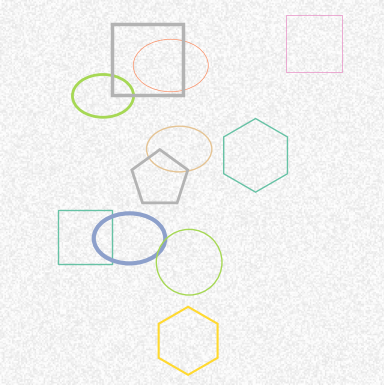[{"shape": "square", "thickness": 1, "radius": 0.35, "center": [0.221, 0.384]}, {"shape": "hexagon", "thickness": 1, "radius": 0.48, "center": [0.664, 0.597]}, {"shape": "oval", "thickness": 0.5, "radius": 0.49, "center": [0.444, 0.83]}, {"shape": "oval", "thickness": 3, "radius": 0.46, "center": [0.336, 0.381]}, {"shape": "square", "thickness": 0.5, "radius": 0.37, "center": [0.816, 0.887]}, {"shape": "circle", "thickness": 1, "radius": 0.43, "center": [0.491, 0.319]}, {"shape": "oval", "thickness": 2, "radius": 0.4, "center": [0.268, 0.751]}, {"shape": "hexagon", "thickness": 1.5, "radius": 0.44, "center": [0.489, 0.115]}, {"shape": "oval", "thickness": 1, "radius": 0.42, "center": [0.465, 0.613]}, {"shape": "square", "thickness": 2.5, "radius": 0.46, "center": [0.383, 0.845]}, {"shape": "pentagon", "thickness": 2, "radius": 0.38, "center": [0.415, 0.535]}]